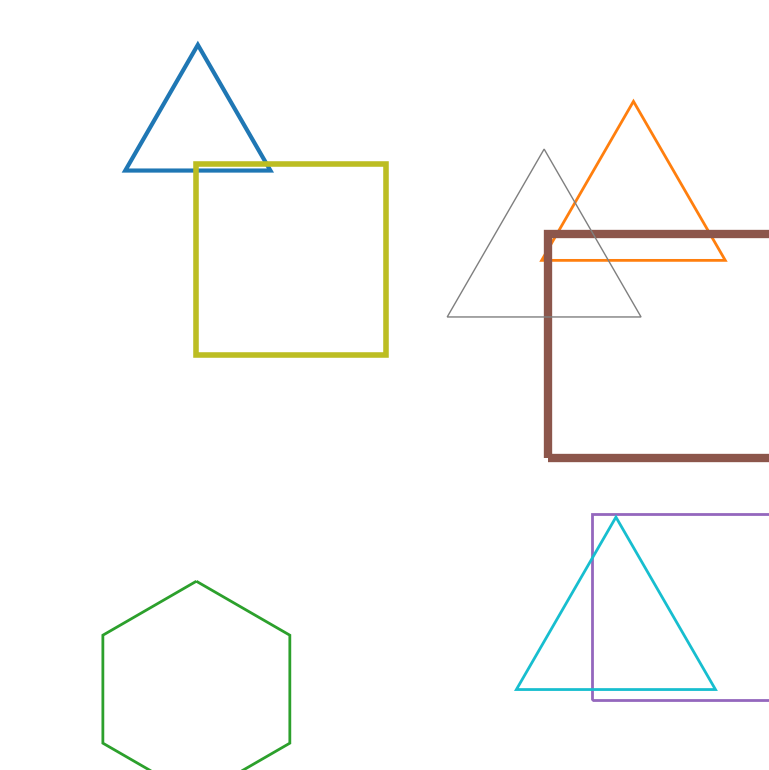[{"shape": "triangle", "thickness": 1.5, "radius": 0.54, "center": [0.257, 0.833]}, {"shape": "triangle", "thickness": 1, "radius": 0.69, "center": [0.823, 0.731]}, {"shape": "hexagon", "thickness": 1, "radius": 0.7, "center": [0.255, 0.105]}, {"shape": "square", "thickness": 1, "radius": 0.6, "center": [0.889, 0.212]}, {"shape": "square", "thickness": 3, "radius": 0.73, "center": [0.858, 0.55]}, {"shape": "triangle", "thickness": 0.5, "radius": 0.73, "center": [0.707, 0.661]}, {"shape": "square", "thickness": 2, "radius": 0.62, "center": [0.378, 0.663]}, {"shape": "triangle", "thickness": 1, "radius": 0.75, "center": [0.8, 0.179]}]